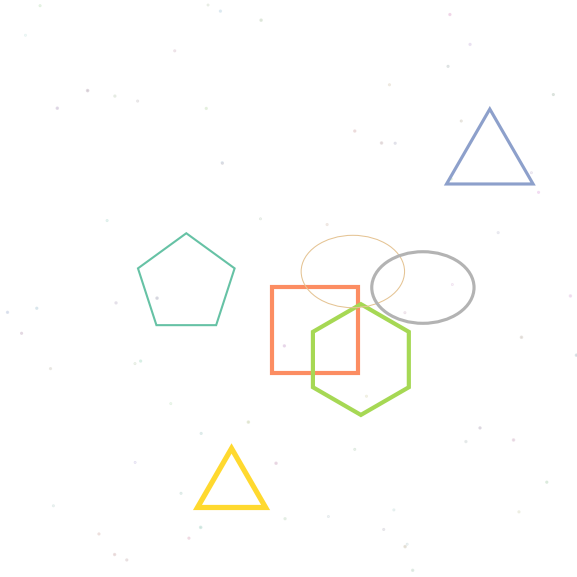[{"shape": "pentagon", "thickness": 1, "radius": 0.44, "center": [0.323, 0.507]}, {"shape": "square", "thickness": 2, "radius": 0.37, "center": [0.546, 0.428]}, {"shape": "triangle", "thickness": 1.5, "radius": 0.43, "center": [0.848, 0.724]}, {"shape": "hexagon", "thickness": 2, "radius": 0.48, "center": [0.625, 0.377]}, {"shape": "triangle", "thickness": 2.5, "radius": 0.34, "center": [0.401, 0.154]}, {"shape": "oval", "thickness": 0.5, "radius": 0.45, "center": [0.611, 0.529]}, {"shape": "oval", "thickness": 1.5, "radius": 0.44, "center": [0.732, 0.501]}]